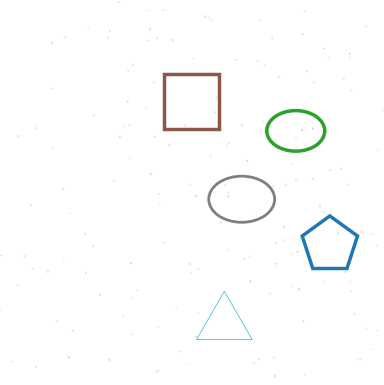[{"shape": "pentagon", "thickness": 2.5, "radius": 0.38, "center": [0.857, 0.364]}, {"shape": "oval", "thickness": 2.5, "radius": 0.38, "center": [0.768, 0.66]}, {"shape": "square", "thickness": 2.5, "radius": 0.36, "center": [0.498, 0.735]}, {"shape": "oval", "thickness": 2, "radius": 0.43, "center": [0.628, 0.483]}, {"shape": "triangle", "thickness": 0.5, "radius": 0.42, "center": [0.583, 0.16]}]